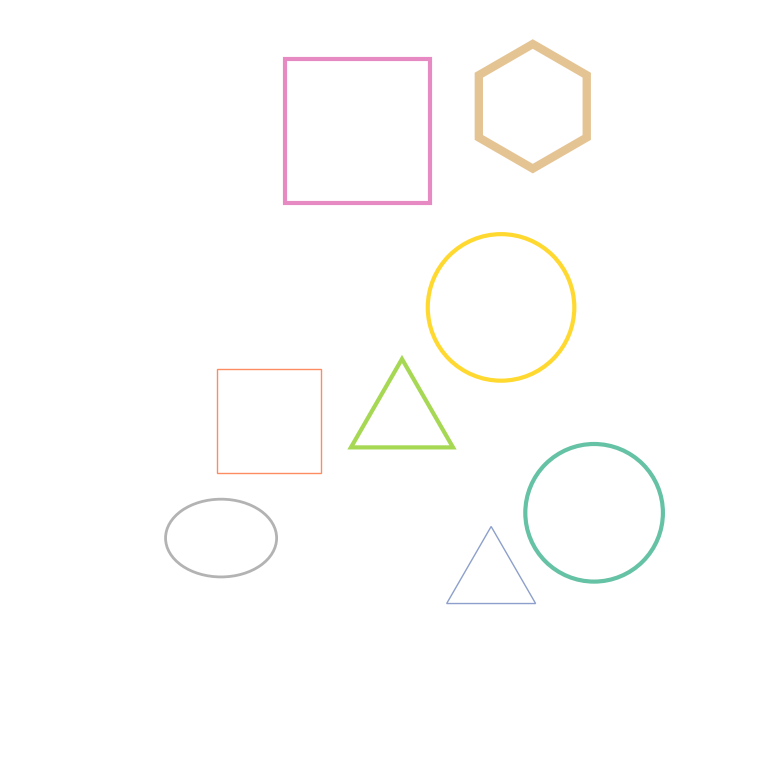[{"shape": "circle", "thickness": 1.5, "radius": 0.45, "center": [0.772, 0.334]}, {"shape": "square", "thickness": 0.5, "radius": 0.34, "center": [0.349, 0.453]}, {"shape": "triangle", "thickness": 0.5, "radius": 0.33, "center": [0.638, 0.25]}, {"shape": "square", "thickness": 1.5, "radius": 0.47, "center": [0.464, 0.83]}, {"shape": "triangle", "thickness": 1.5, "radius": 0.38, "center": [0.522, 0.457]}, {"shape": "circle", "thickness": 1.5, "radius": 0.48, "center": [0.651, 0.601]}, {"shape": "hexagon", "thickness": 3, "radius": 0.4, "center": [0.692, 0.862]}, {"shape": "oval", "thickness": 1, "radius": 0.36, "center": [0.287, 0.301]}]